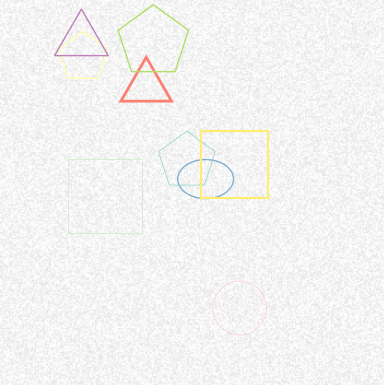[{"shape": "pentagon", "thickness": 0.5, "radius": 0.39, "center": [0.485, 0.582]}, {"shape": "pentagon", "thickness": 1, "radius": 0.34, "center": [0.217, 0.851]}, {"shape": "triangle", "thickness": 2, "radius": 0.38, "center": [0.38, 0.775]}, {"shape": "oval", "thickness": 1, "radius": 0.36, "center": [0.534, 0.535]}, {"shape": "pentagon", "thickness": 1, "radius": 0.48, "center": [0.398, 0.892]}, {"shape": "circle", "thickness": 0.5, "radius": 0.35, "center": [0.623, 0.2]}, {"shape": "triangle", "thickness": 1, "radius": 0.4, "center": [0.211, 0.896]}, {"shape": "square", "thickness": 0.5, "radius": 0.48, "center": [0.273, 0.491]}, {"shape": "square", "thickness": 1.5, "radius": 0.43, "center": [0.609, 0.573]}]